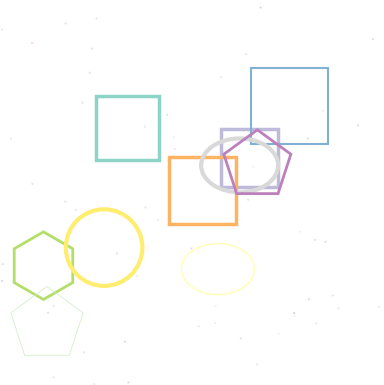[{"shape": "square", "thickness": 2.5, "radius": 0.41, "center": [0.331, 0.667]}, {"shape": "oval", "thickness": 1, "radius": 0.47, "center": [0.566, 0.301]}, {"shape": "square", "thickness": 2.5, "radius": 0.38, "center": [0.648, 0.589]}, {"shape": "square", "thickness": 1.5, "radius": 0.49, "center": [0.752, 0.724]}, {"shape": "square", "thickness": 2.5, "radius": 0.44, "center": [0.525, 0.505]}, {"shape": "hexagon", "thickness": 2, "radius": 0.44, "center": [0.113, 0.31]}, {"shape": "oval", "thickness": 3, "radius": 0.5, "center": [0.622, 0.57]}, {"shape": "pentagon", "thickness": 2, "radius": 0.46, "center": [0.668, 0.571]}, {"shape": "pentagon", "thickness": 0.5, "radius": 0.49, "center": [0.122, 0.157]}, {"shape": "circle", "thickness": 3, "radius": 0.5, "center": [0.27, 0.357]}]